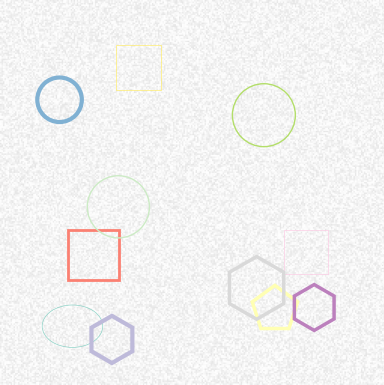[{"shape": "oval", "thickness": 0.5, "radius": 0.39, "center": [0.188, 0.153]}, {"shape": "pentagon", "thickness": 2.5, "radius": 0.31, "center": [0.714, 0.197]}, {"shape": "hexagon", "thickness": 3, "radius": 0.31, "center": [0.291, 0.118]}, {"shape": "square", "thickness": 2, "radius": 0.33, "center": [0.242, 0.338]}, {"shape": "circle", "thickness": 3, "radius": 0.29, "center": [0.155, 0.741]}, {"shape": "circle", "thickness": 1, "radius": 0.41, "center": [0.685, 0.701]}, {"shape": "square", "thickness": 0.5, "radius": 0.29, "center": [0.794, 0.345]}, {"shape": "hexagon", "thickness": 2.5, "radius": 0.41, "center": [0.667, 0.252]}, {"shape": "hexagon", "thickness": 2.5, "radius": 0.3, "center": [0.816, 0.201]}, {"shape": "circle", "thickness": 1, "radius": 0.4, "center": [0.307, 0.463]}, {"shape": "square", "thickness": 0.5, "radius": 0.3, "center": [0.36, 0.824]}]